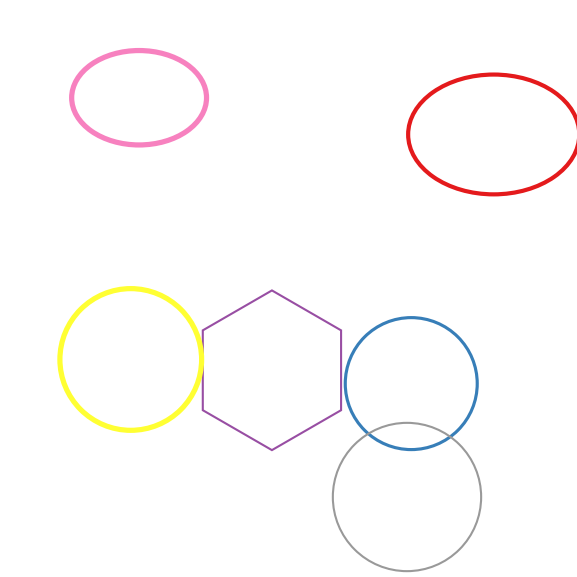[{"shape": "oval", "thickness": 2, "radius": 0.74, "center": [0.855, 0.766]}, {"shape": "circle", "thickness": 1.5, "radius": 0.57, "center": [0.712, 0.335]}, {"shape": "hexagon", "thickness": 1, "radius": 0.69, "center": [0.471, 0.358]}, {"shape": "circle", "thickness": 2.5, "radius": 0.61, "center": [0.226, 0.377]}, {"shape": "oval", "thickness": 2.5, "radius": 0.58, "center": [0.241, 0.83]}, {"shape": "circle", "thickness": 1, "radius": 0.64, "center": [0.705, 0.139]}]